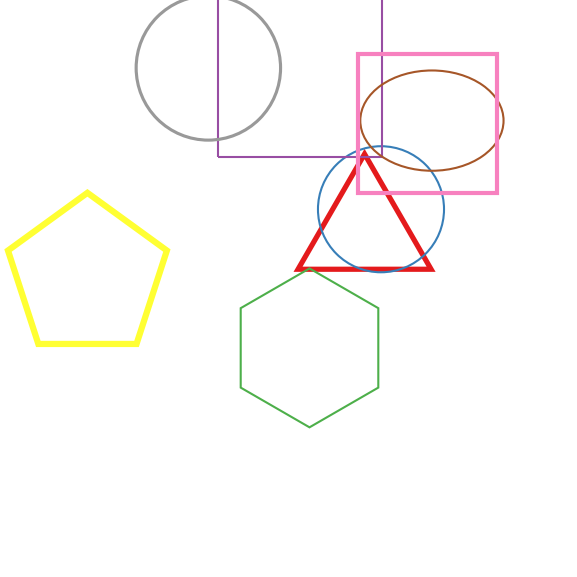[{"shape": "triangle", "thickness": 2.5, "radius": 0.67, "center": [0.631, 0.599]}, {"shape": "circle", "thickness": 1, "radius": 0.55, "center": [0.66, 0.637]}, {"shape": "hexagon", "thickness": 1, "radius": 0.69, "center": [0.536, 0.397]}, {"shape": "square", "thickness": 1, "radius": 0.71, "center": [0.519, 0.87]}, {"shape": "pentagon", "thickness": 3, "radius": 0.72, "center": [0.151, 0.521]}, {"shape": "oval", "thickness": 1, "radius": 0.62, "center": [0.748, 0.79]}, {"shape": "square", "thickness": 2, "radius": 0.6, "center": [0.741, 0.785]}, {"shape": "circle", "thickness": 1.5, "radius": 0.63, "center": [0.361, 0.882]}]